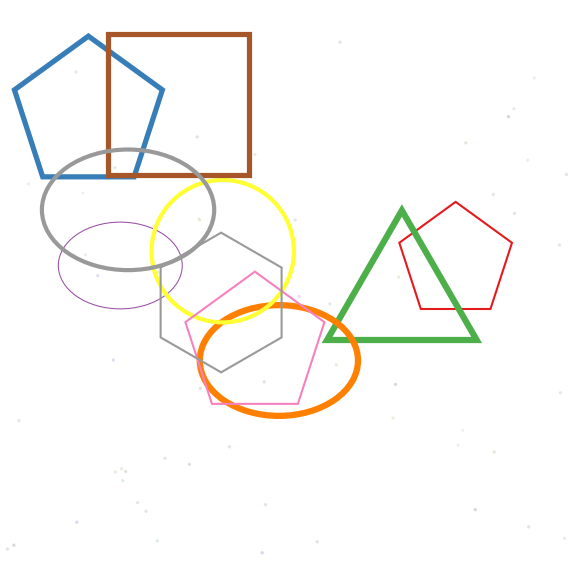[{"shape": "pentagon", "thickness": 1, "radius": 0.51, "center": [0.789, 0.547]}, {"shape": "pentagon", "thickness": 2.5, "radius": 0.67, "center": [0.153, 0.802]}, {"shape": "triangle", "thickness": 3, "radius": 0.75, "center": [0.696, 0.485]}, {"shape": "oval", "thickness": 0.5, "radius": 0.54, "center": [0.208, 0.539]}, {"shape": "oval", "thickness": 3, "radius": 0.68, "center": [0.483, 0.375]}, {"shape": "circle", "thickness": 2, "radius": 0.62, "center": [0.386, 0.564]}, {"shape": "square", "thickness": 2.5, "radius": 0.61, "center": [0.309, 0.819]}, {"shape": "pentagon", "thickness": 1, "radius": 0.63, "center": [0.441, 0.402]}, {"shape": "oval", "thickness": 2, "radius": 0.75, "center": [0.222, 0.636]}, {"shape": "hexagon", "thickness": 1, "radius": 0.6, "center": [0.383, 0.475]}]